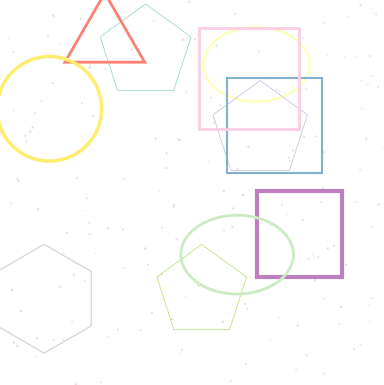[{"shape": "pentagon", "thickness": 0.5, "radius": 0.62, "center": [0.378, 0.866]}, {"shape": "oval", "thickness": 1.5, "radius": 0.69, "center": [0.666, 0.833]}, {"shape": "pentagon", "thickness": 0.5, "radius": 0.65, "center": [0.676, 0.662]}, {"shape": "triangle", "thickness": 2, "radius": 0.6, "center": [0.272, 0.898]}, {"shape": "square", "thickness": 1.5, "radius": 0.62, "center": [0.712, 0.674]}, {"shape": "pentagon", "thickness": 0.5, "radius": 0.61, "center": [0.524, 0.243]}, {"shape": "square", "thickness": 2, "radius": 0.65, "center": [0.646, 0.796]}, {"shape": "hexagon", "thickness": 1, "radius": 0.71, "center": [0.115, 0.224]}, {"shape": "square", "thickness": 3, "radius": 0.56, "center": [0.778, 0.392]}, {"shape": "oval", "thickness": 2, "radius": 0.73, "center": [0.616, 0.339]}, {"shape": "circle", "thickness": 2.5, "radius": 0.68, "center": [0.128, 0.717]}]